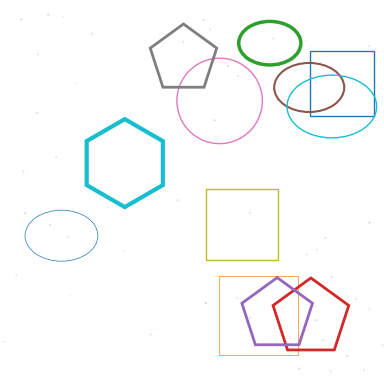[{"shape": "oval", "thickness": 0.5, "radius": 0.47, "center": [0.16, 0.388]}, {"shape": "square", "thickness": 1, "radius": 0.42, "center": [0.889, 0.783]}, {"shape": "square", "thickness": 0.5, "radius": 0.51, "center": [0.671, 0.181]}, {"shape": "oval", "thickness": 2.5, "radius": 0.4, "center": [0.701, 0.888]}, {"shape": "pentagon", "thickness": 2, "radius": 0.52, "center": [0.808, 0.175]}, {"shape": "pentagon", "thickness": 2, "radius": 0.48, "center": [0.72, 0.183]}, {"shape": "oval", "thickness": 1.5, "radius": 0.46, "center": [0.803, 0.773]}, {"shape": "circle", "thickness": 1, "radius": 0.55, "center": [0.57, 0.738]}, {"shape": "pentagon", "thickness": 2, "radius": 0.45, "center": [0.477, 0.847]}, {"shape": "square", "thickness": 1, "radius": 0.46, "center": [0.629, 0.417]}, {"shape": "oval", "thickness": 1, "radius": 0.58, "center": [0.862, 0.723]}, {"shape": "hexagon", "thickness": 3, "radius": 0.57, "center": [0.324, 0.576]}]